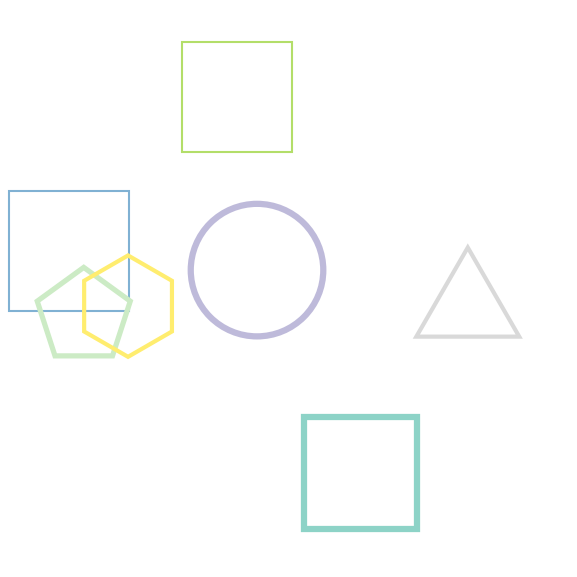[{"shape": "square", "thickness": 3, "radius": 0.49, "center": [0.625, 0.18]}, {"shape": "circle", "thickness": 3, "radius": 0.57, "center": [0.445, 0.531]}, {"shape": "square", "thickness": 1, "radius": 0.52, "center": [0.12, 0.564]}, {"shape": "square", "thickness": 1, "radius": 0.48, "center": [0.411, 0.832]}, {"shape": "triangle", "thickness": 2, "radius": 0.51, "center": [0.81, 0.468]}, {"shape": "pentagon", "thickness": 2.5, "radius": 0.42, "center": [0.145, 0.451]}, {"shape": "hexagon", "thickness": 2, "radius": 0.44, "center": [0.222, 0.469]}]